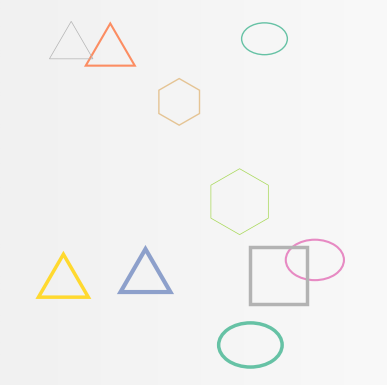[{"shape": "oval", "thickness": 2.5, "radius": 0.41, "center": [0.646, 0.104]}, {"shape": "oval", "thickness": 1, "radius": 0.3, "center": [0.683, 0.899]}, {"shape": "triangle", "thickness": 1.5, "radius": 0.37, "center": [0.285, 0.866]}, {"shape": "triangle", "thickness": 3, "radius": 0.37, "center": [0.375, 0.279]}, {"shape": "oval", "thickness": 1.5, "radius": 0.38, "center": [0.813, 0.325]}, {"shape": "hexagon", "thickness": 0.5, "radius": 0.43, "center": [0.618, 0.476]}, {"shape": "triangle", "thickness": 2.5, "radius": 0.37, "center": [0.164, 0.265]}, {"shape": "hexagon", "thickness": 1, "radius": 0.3, "center": [0.462, 0.735]}, {"shape": "square", "thickness": 2.5, "radius": 0.37, "center": [0.719, 0.285]}, {"shape": "triangle", "thickness": 0.5, "radius": 0.32, "center": [0.184, 0.88]}]